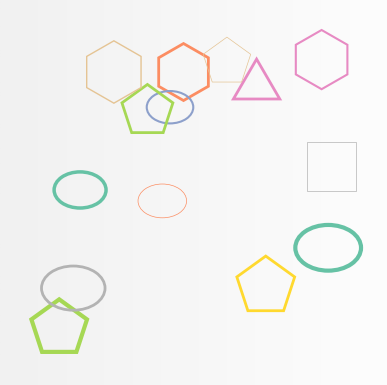[{"shape": "oval", "thickness": 3, "radius": 0.42, "center": [0.847, 0.356]}, {"shape": "oval", "thickness": 2.5, "radius": 0.34, "center": [0.207, 0.507]}, {"shape": "oval", "thickness": 0.5, "radius": 0.31, "center": [0.419, 0.478]}, {"shape": "hexagon", "thickness": 2, "radius": 0.37, "center": [0.474, 0.813]}, {"shape": "oval", "thickness": 1.5, "radius": 0.3, "center": [0.439, 0.722]}, {"shape": "hexagon", "thickness": 1.5, "radius": 0.38, "center": [0.83, 0.845]}, {"shape": "triangle", "thickness": 2, "radius": 0.35, "center": [0.662, 0.777]}, {"shape": "pentagon", "thickness": 3, "radius": 0.38, "center": [0.153, 0.147]}, {"shape": "pentagon", "thickness": 2, "radius": 0.35, "center": [0.38, 0.711]}, {"shape": "pentagon", "thickness": 2, "radius": 0.39, "center": [0.686, 0.256]}, {"shape": "hexagon", "thickness": 1, "radius": 0.4, "center": [0.294, 0.813]}, {"shape": "pentagon", "thickness": 0.5, "radius": 0.32, "center": [0.586, 0.839]}, {"shape": "square", "thickness": 0.5, "radius": 0.31, "center": [0.856, 0.568]}, {"shape": "oval", "thickness": 2, "radius": 0.41, "center": [0.189, 0.252]}]